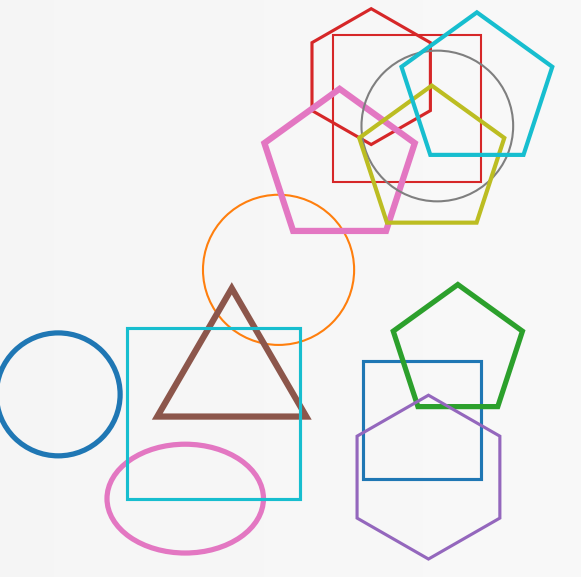[{"shape": "circle", "thickness": 2.5, "radius": 0.53, "center": [0.1, 0.316]}, {"shape": "square", "thickness": 1.5, "radius": 0.51, "center": [0.727, 0.272]}, {"shape": "circle", "thickness": 1, "radius": 0.65, "center": [0.479, 0.532]}, {"shape": "pentagon", "thickness": 2.5, "radius": 0.58, "center": [0.788, 0.39]}, {"shape": "square", "thickness": 1, "radius": 0.64, "center": [0.701, 0.811]}, {"shape": "hexagon", "thickness": 1.5, "radius": 0.59, "center": [0.639, 0.866]}, {"shape": "hexagon", "thickness": 1.5, "radius": 0.71, "center": [0.737, 0.173]}, {"shape": "triangle", "thickness": 3, "radius": 0.74, "center": [0.399, 0.352]}, {"shape": "pentagon", "thickness": 3, "radius": 0.68, "center": [0.584, 0.709]}, {"shape": "oval", "thickness": 2.5, "radius": 0.67, "center": [0.319, 0.136]}, {"shape": "circle", "thickness": 1, "radius": 0.65, "center": [0.752, 0.781]}, {"shape": "pentagon", "thickness": 2, "radius": 0.66, "center": [0.743, 0.72]}, {"shape": "square", "thickness": 1.5, "radius": 0.74, "center": [0.367, 0.284]}, {"shape": "pentagon", "thickness": 2, "radius": 0.68, "center": [0.82, 0.841]}]